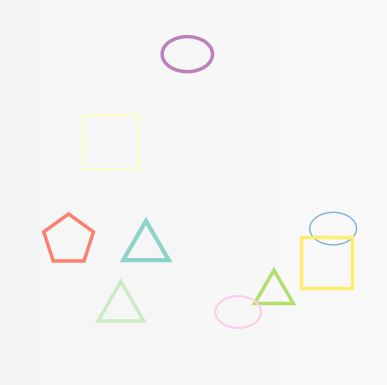[{"shape": "triangle", "thickness": 3, "radius": 0.34, "center": [0.377, 0.358]}, {"shape": "square", "thickness": 1, "radius": 0.35, "center": [0.285, 0.632]}, {"shape": "pentagon", "thickness": 2.5, "radius": 0.34, "center": [0.177, 0.377]}, {"shape": "oval", "thickness": 1, "radius": 0.3, "center": [0.86, 0.406]}, {"shape": "triangle", "thickness": 2.5, "radius": 0.29, "center": [0.707, 0.241]}, {"shape": "oval", "thickness": 1.5, "radius": 0.3, "center": [0.615, 0.19]}, {"shape": "oval", "thickness": 2.5, "radius": 0.33, "center": [0.483, 0.859]}, {"shape": "triangle", "thickness": 2.5, "radius": 0.34, "center": [0.312, 0.2]}, {"shape": "square", "thickness": 2.5, "radius": 0.33, "center": [0.842, 0.318]}]